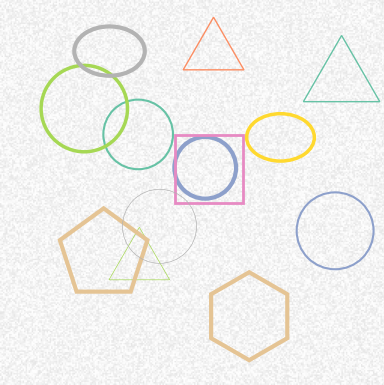[{"shape": "circle", "thickness": 1.5, "radius": 0.45, "center": [0.359, 0.651]}, {"shape": "triangle", "thickness": 1, "radius": 0.57, "center": [0.887, 0.793]}, {"shape": "triangle", "thickness": 1, "radius": 0.46, "center": [0.555, 0.864]}, {"shape": "circle", "thickness": 1.5, "radius": 0.5, "center": [0.87, 0.401]}, {"shape": "circle", "thickness": 3, "radius": 0.4, "center": [0.533, 0.564]}, {"shape": "square", "thickness": 2, "radius": 0.44, "center": [0.543, 0.56]}, {"shape": "circle", "thickness": 2.5, "radius": 0.56, "center": [0.219, 0.718]}, {"shape": "triangle", "thickness": 0.5, "radius": 0.45, "center": [0.362, 0.319]}, {"shape": "oval", "thickness": 2.5, "radius": 0.44, "center": [0.729, 0.643]}, {"shape": "hexagon", "thickness": 3, "radius": 0.57, "center": [0.647, 0.179]}, {"shape": "pentagon", "thickness": 3, "radius": 0.6, "center": [0.269, 0.339]}, {"shape": "circle", "thickness": 0.5, "radius": 0.48, "center": [0.414, 0.412]}, {"shape": "oval", "thickness": 3, "radius": 0.46, "center": [0.284, 0.867]}]